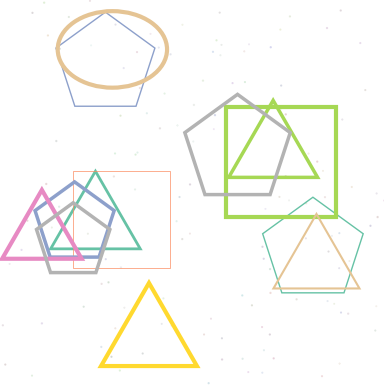[{"shape": "triangle", "thickness": 2, "radius": 0.67, "center": [0.248, 0.421]}, {"shape": "pentagon", "thickness": 1, "radius": 0.69, "center": [0.813, 0.35]}, {"shape": "square", "thickness": 0.5, "radius": 0.63, "center": [0.316, 0.43]}, {"shape": "pentagon", "thickness": 1, "radius": 0.68, "center": [0.274, 0.833]}, {"shape": "pentagon", "thickness": 2.5, "radius": 0.54, "center": [0.194, 0.42]}, {"shape": "triangle", "thickness": 3, "radius": 0.6, "center": [0.109, 0.387]}, {"shape": "square", "thickness": 3, "radius": 0.72, "center": [0.73, 0.579]}, {"shape": "triangle", "thickness": 2.5, "radius": 0.67, "center": [0.709, 0.606]}, {"shape": "triangle", "thickness": 3, "radius": 0.72, "center": [0.387, 0.121]}, {"shape": "triangle", "thickness": 1.5, "radius": 0.64, "center": [0.822, 0.315]}, {"shape": "oval", "thickness": 3, "radius": 0.71, "center": [0.292, 0.872]}, {"shape": "pentagon", "thickness": 2.5, "radius": 0.5, "center": [0.19, 0.373]}, {"shape": "pentagon", "thickness": 2.5, "radius": 0.72, "center": [0.617, 0.611]}]